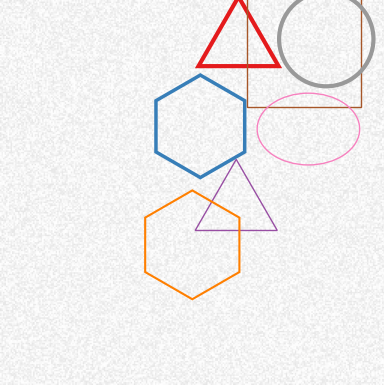[{"shape": "triangle", "thickness": 3, "radius": 0.6, "center": [0.62, 0.888]}, {"shape": "hexagon", "thickness": 2.5, "radius": 0.67, "center": [0.52, 0.672]}, {"shape": "triangle", "thickness": 1, "radius": 0.62, "center": [0.614, 0.463]}, {"shape": "hexagon", "thickness": 1.5, "radius": 0.71, "center": [0.499, 0.364]}, {"shape": "square", "thickness": 1, "radius": 0.74, "center": [0.79, 0.87]}, {"shape": "oval", "thickness": 1, "radius": 0.67, "center": [0.801, 0.665]}, {"shape": "circle", "thickness": 3, "radius": 0.61, "center": [0.847, 0.898]}]